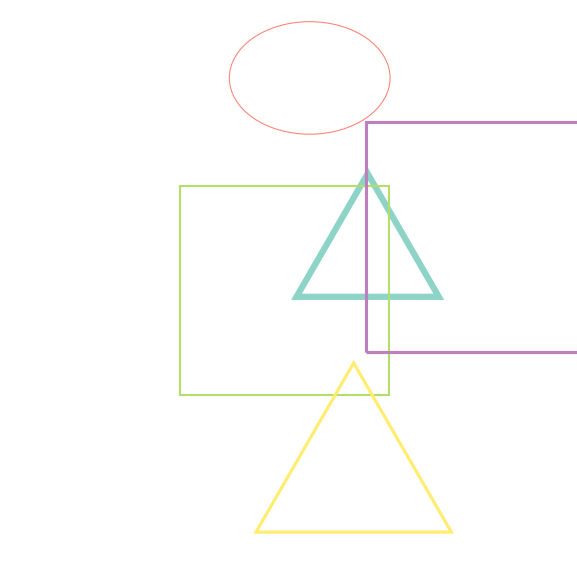[{"shape": "triangle", "thickness": 3, "radius": 0.71, "center": [0.637, 0.556]}, {"shape": "oval", "thickness": 0.5, "radius": 0.7, "center": [0.536, 0.864]}, {"shape": "square", "thickness": 1, "radius": 0.9, "center": [0.493, 0.496]}, {"shape": "square", "thickness": 1.5, "radius": 1.0, "center": [0.833, 0.589]}, {"shape": "triangle", "thickness": 1.5, "radius": 0.98, "center": [0.612, 0.175]}]